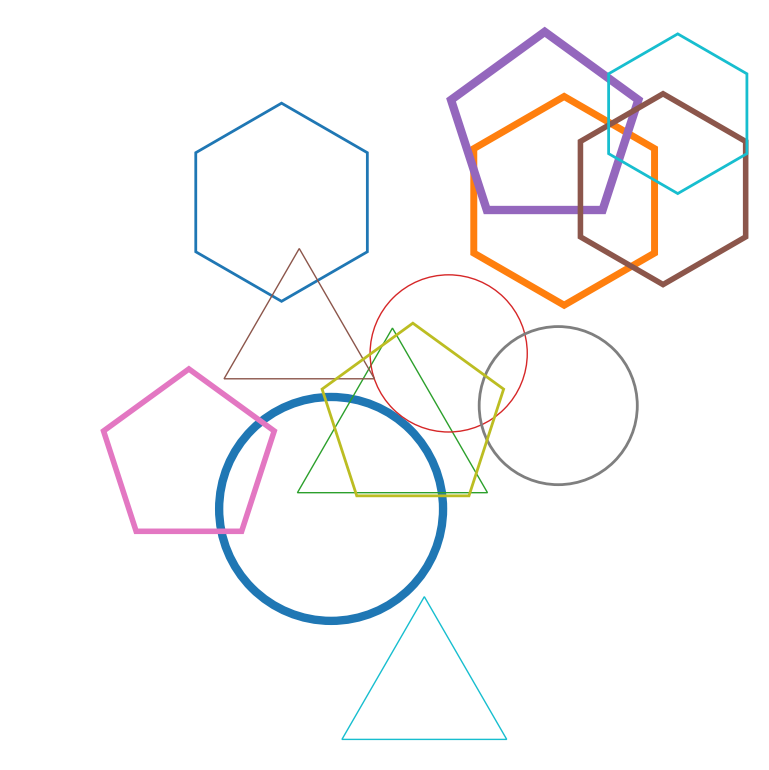[{"shape": "circle", "thickness": 3, "radius": 0.73, "center": [0.43, 0.339]}, {"shape": "hexagon", "thickness": 1, "radius": 0.64, "center": [0.366, 0.737]}, {"shape": "hexagon", "thickness": 2.5, "radius": 0.68, "center": [0.733, 0.739]}, {"shape": "triangle", "thickness": 0.5, "radius": 0.71, "center": [0.51, 0.431]}, {"shape": "circle", "thickness": 0.5, "radius": 0.51, "center": [0.583, 0.541]}, {"shape": "pentagon", "thickness": 3, "radius": 0.64, "center": [0.707, 0.831]}, {"shape": "hexagon", "thickness": 2, "radius": 0.62, "center": [0.861, 0.754]}, {"shape": "triangle", "thickness": 0.5, "radius": 0.56, "center": [0.389, 0.564]}, {"shape": "pentagon", "thickness": 2, "radius": 0.58, "center": [0.245, 0.404]}, {"shape": "circle", "thickness": 1, "radius": 0.51, "center": [0.725, 0.473]}, {"shape": "pentagon", "thickness": 1, "radius": 0.62, "center": [0.536, 0.456]}, {"shape": "triangle", "thickness": 0.5, "radius": 0.62, "center": [0.551, 0.102]}, {"shape": "hexagon", "thickness": 1, "radius": 0.52, "center": [0.88, 0.852]}]